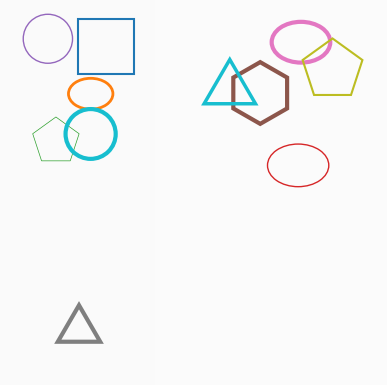[{"shape": "square", "thickness": 1.5, "radius": 0.36, "center": [0.273, 0.879]}, {"shape": "oval", "thickness": 2, "radius": 0.29, "center": [0.234, 0.756]}, {"shape": "pentagon", "thickness": 0.5, "radius": 0.31, "center": [0.144, 0.633]}, {"shape": "oval", "thickness": 1, "radius": 0.4, "center": [0.769, 0.57]}, {"shape": "circle", "thickness": 1, "radius": 0.32, "center": [0.124, 0.899]}, {"shape": "hexagon", "thickness": 3, "radius": 0.4, "center": [0.672, 0.758]}, {"shape": "oval", "thickness": 3, "radius": 0.38, "center": [0.777, 0.89]}, {"shape": "triangle", "thickness": 3, "radius": 0.32, "center": [0.204, 0.144]}, {"shape": "pentagon", "thickness": 1.5, "radius": 0.41, "center": [0.858, 0.819]}, {"shape": "circle", "thickness": 3, "radius": 0.32, "center": [0.234, 0.652]}, {"shape": "triangle", "thickness": 2.5, "radius": 0.38, "center": [0.593, 0.769]}]